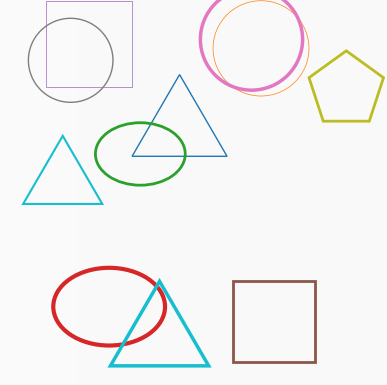[{"shape": "triangle", "thickness": 1, "radius": 0.71, "center": [0.463, 0.665]}, {"shape": "circle", "thickness": 0.5, "radius": 0.62, "center": [0.674, 0.874]}, {"shape": "oval", "thickness": 2, "radius": 0.58, "center": [0.362, 0.6]}, {"shape": "oval", "thickness": 3, "radius": 0.72, "center": [0.282, 0.203]}, {"shape": "square", "thickness": 0.5, "radius": 0.56, "center": [0.23, 0.887]}, {"shape": "square", "thickness": 2, "radius": 0.53, "center": [0.708, 0.165]}, {"shape": "circle", "thickness": 2.5, "radius": 0.66, "center": [0.649, 0.898]}, {"shape": "circle", "thickness": 1, "radius": 0.55, "center": [0.182, 0.843]}, {"shape": "pentagon", "thickness": 2, "radius": 0.51, "center": [0.894, 0.767]}, {"shape": "triangle", "thickness": 2.5, "radius": 0.73, "center": [0.412, 0.123]}, {"shape": "triangle", "thickness": 1.5, "radius": 0.59, "center": [0.162, 0.529]}]